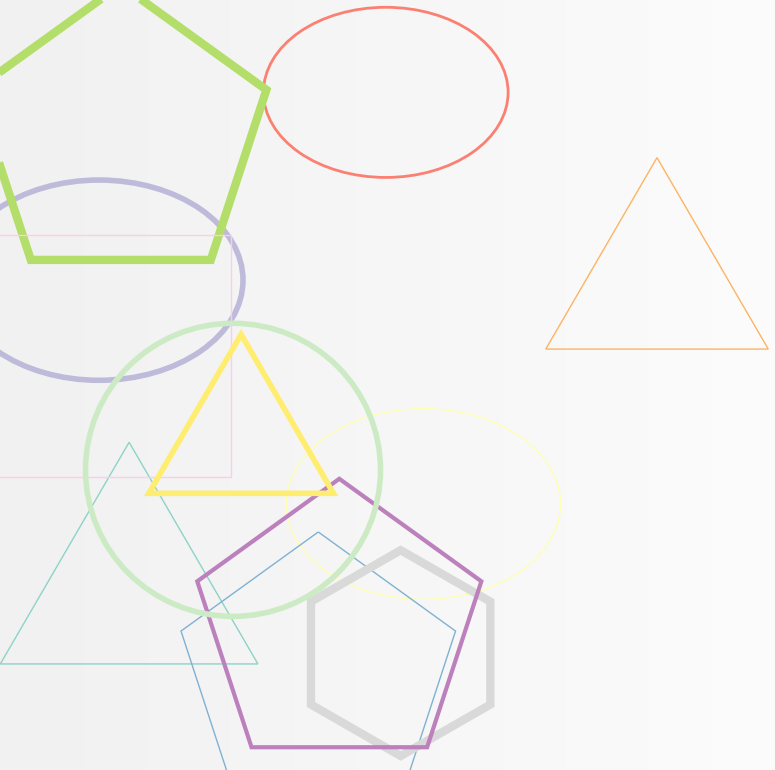[{"shape": "triangle", "thickness": 0.5, "radius": 0.96, "center": [0.167, 0.234]}, {"shape": "oval", "thickness": 0.5, "radius": 0.88, "center": [0.546, 0.345]}, {"shape": "oval", "thickness": 2, "radius": 0.93, "center": [0.128, 0.636]}, {"shape": "oval", "thickness": 1, "radius": 0.79, "center": [0.498, 0.88]}, {"shape": "pentagon", "thickness": 0.5, "radius": 0.93, "center": [0.411, 0.123]}, {"shape": "triangle", "thickness": 0.5, "radius": 0.83, "center": [0.848, 0.63]}, {"shape": "pentagon", "thickness": 3, "radius": 0.99, "center": [0.156, 0.822]}, {"shape": "square", "thickness": 0.5, "radius": 0.79, "center": [0.141, 0.538]}, {"shape": "hexagon", "thickness": 3, "radius": 0.67, "center": [0.517, 0.152]}, {"shape": "pentagon", "thickness": 1.5, "radius": 0.96, "center": [0.438, 0.185]}, {"shape": "circle", "thickness": 2, "radius": 0.95, "center": [0.301, 0.39]}, {"shape": "triangle", "thickness": 2, "radius": 0.69, "center": [0.311, 0.428]}]